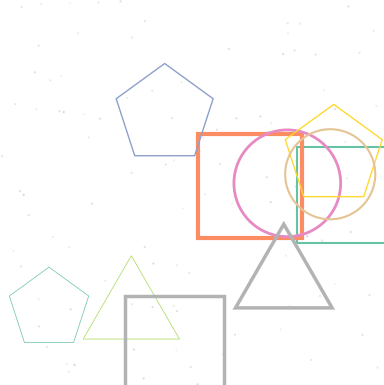[{"shape": "pentagon", "thickness": 0.5, "radius": 0.54, "center": [0.127, 0.198]}, {"shape": "square", "thickness": 1.5, "radius": 0.63, "center": [0.897, 0.494]}, {"shape": "square", "thickness": 3, "radius": 0.67, "center": [0.649, 0.517]}, {"shape": "pentagon", "thickness": 1, "radius": 0.66, "center": [0.428, 0.703]}, {"shape": "circle", "thickness": 2, "radius": 0.69, "center": [0.746, 0.524]}, {"shape": "triangle", "thickness": 0.5, "radius": 0.72, "center": [0.341, 0.192]}, {"shape": "pentagon", "thickness": 1, "radius": 0.66, "center": [0.867, 0.596]}, {"shape": "circle", "thickness": 1.5, "radius": 0.59, "center": [0.858, 0.547]}, {"shape": "triangle", "thickness": 2.5, "radius": 0.72, "center": [0.737, 0.273]}, {"shape": "square", "thickness": 2.5, "radius": 0.64, "center": [0.452, 0.103]}]